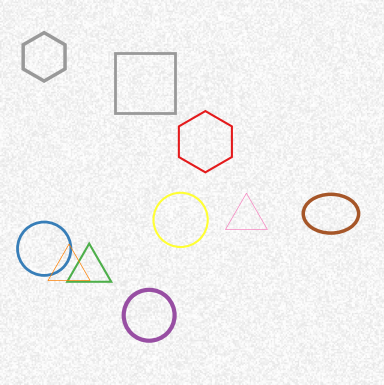[{"shape": "hexagon", "thickness": 1.5, "radius": 0.4, "center": [0.533, 0.632]}, {"shape": "circle", "thickness": 2, "radius": 0.35, "center": [0.115, 0.354]}, {"shape": "triangle", "thickness": 1.5, "radius": 0.33, "center": [0.232, 0.301]}, {"shape": "circle", "thickness": 3, "radius": 0.33, "center": [0.387, 0.181]}, {"shape": "triangle", "thickness": 0.5, "radius": 0.32, "center": [0.179, 0.303]}, {"shape": "circle", "thickness": 1.5, "radius": 0.35, "center": [0.469, 0.429]}, {"shape": "oval", "thickness": 2.5, "radius": 0.36, "center": [0.86, 0.445]}, {"shape": "triangle", "thickness": 0.5, "radius": 0.31, "center": [0.64, 0.435]}, {"shape": "hexagon", "thickness": 2.5, "radius": 0.31, "center": [0.115, 0.852]}, {"shape": "square", "thickness": 2, "radius": 0.39, "center": [0.377, 0.785]}]